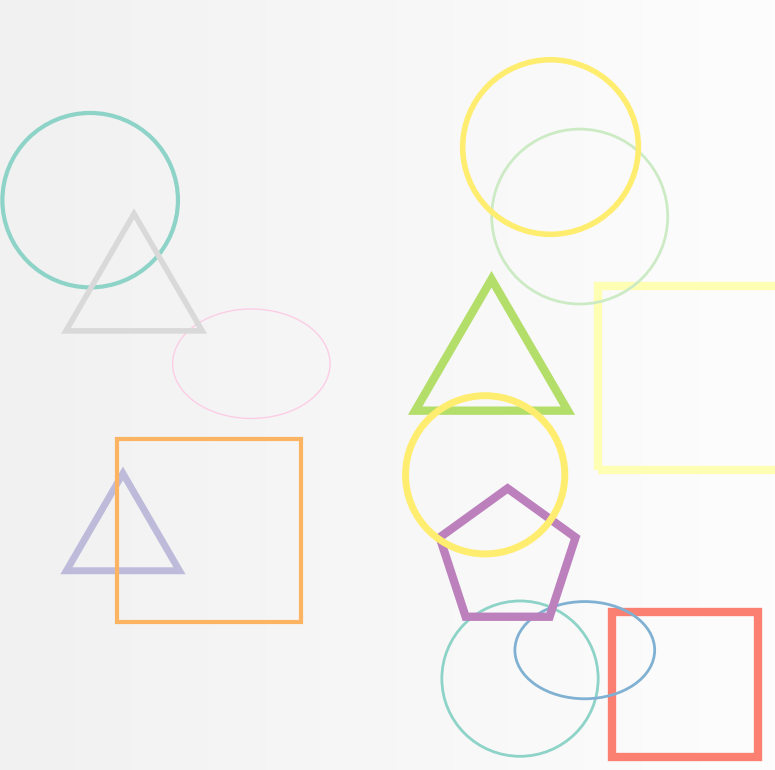[{"shape": "circle", "thickness": 1.5, "radius": 0.57, "center": [0.116, 0.74]}, {"shape": "circle", "thickness": 1, "radius": 0.5, "center": [0.671, 0.119]}, {"shape": "square", "thickness": 3, "radius": 0.6, "center": [0.891, 0.509]}, {"shape": "triangle", "thickness": 2.5, "radius": 0.42, "center": [0.159, 0.301]}, {"shape": "square", "thickness": 3, "radius": 0.47, "center": [0.884, 0.111]}, {"shape": "oval", "thickness": 1, "radius": 0.45, "center": [0.755, 0.156]}, {"shape": "square", "thickness": 1.5, "radius": 0.59, "center": [0.269, 0.311]}, {"shape": "triangle", "thickness": 3, "radius": 0.57, "center": [0.634, 0.524]}, {"shape": "oval", "thickness": 0.5, "radius": 0.51, "center": [0.324, 0.528]}, {"shape": "triangle", "thickness": 2, "radius": 0.51, "center": [0.173, 0.621]}, {"shape": "pentagon", "thickness": 3, "radius": 0.46, "center": [0.655, 0.274]}, {"shape": "circle", "thickness": 1, "radius": 0.57, "center": [0.748, 0.719]}, {"shape": "circle", "thickness": 2.5, "radius": 0.51, "center": [0.626, 0.383]}, {"shape": "circle", "thickness": 2, "radius": 0.57, "center": [0.71, 0.809]}]